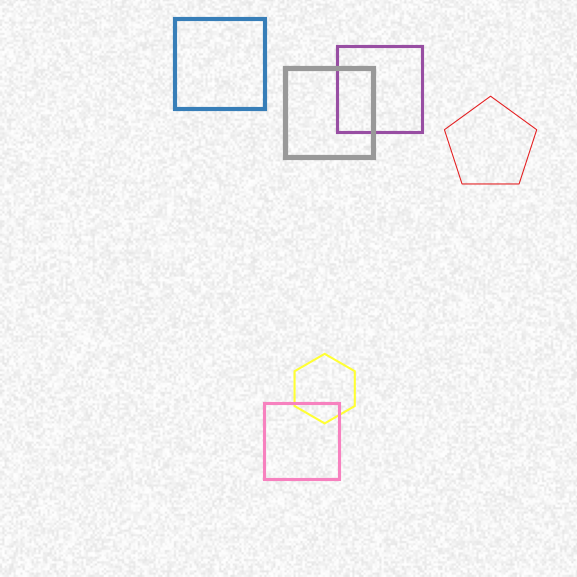[{"shape": "pentagon", "thickness": 0.5, "radius": 0.42, "center": [0.849, 0.749]}, {"shape": "square", "thickness": 2, "radius": 0.39, "center": [0.381, 0.889]}, {"shape": "square", "thickness": 1.5, "radius": 0.37, "center": [0.657, 0.844]}, {"shape": "hexagon", "thickness": 1, "radius": 0.3, "center": [0.562, 0.326]}, {"shape": "square", "thickness": 1.5, "radius": 0.33, "center": [0.523, 0.235]}, {"shape": "square", "thickness": 2.5, "radius": 0.38, "center": [0.57, 0.805]}]